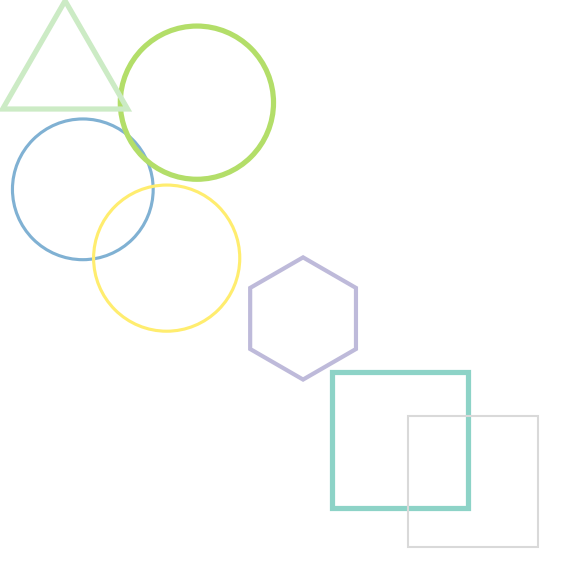[{"shape": "square", "thickness": 2.5, "radius": 0.59, "center": [0.693, 0.237]}, {"shape": "hexagon", "thickness": 2, "radius": 0.53, "center": [0.525, 0.448]}, {"shape": "circle", "thickness": 1.5, "radius": 0.61, "center": [0.143, 0.671]}, {"shape": "circle", "thickness": 2.5, "radius": 0.66, "center": [0.341, 0.821]}, {"shape": "square", "thickness": 1, "radius": 0.56, "center": [0.819, 0.165]}, {"shape": "triangle", "thickness": 2.5, "radius": 0.62, "center": [0.113, 0.873]}, {"shape": "circle", "thickness": 1.5, "radius": 0.63, "center": [0.289, 0.552]}]